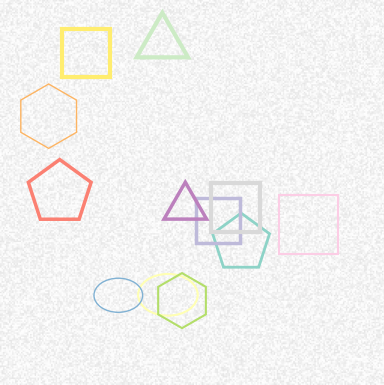[{"shape": "pentagon", "thickness": 2, "radius": 0.39, "center": [0.626, 0.369]}, {"shape": "oval", "thickness": 1.5, "radius": 0.39, "center": [0.436, 0.234]}, {"shape": "square", "thickness": 2.5, "radius": 0.29, "center": [0.566, 0.427]}, {"shape": "pentagon", "thickness": 2.5, "radius": 0.43, "center": [0.155, 0.5]}, {"shape": "oval", "thickness": 1, "radius": 0.32, "center": [0.307, 0.233]}, {"shape": "hexagon", "thickness": 1, "radius": 0.42, "center": [0.126, 0.698]}, {"shape": "hexagon", "thickness": 1.5, "radius": 0.36, "center": [0.473, 0.219]}, {"shape": "square", "thickness": 1.5, "radius": 0.38, "center": [0.802, 0.417]}, {"shape": "square", "thickness": 3, "radius": 0.31, "center": [0.612, 0.461]}, {"shape": "triangle", "thickness": 2.5, "radius": 0.32, "center": [0.481, 0.463]}, {"shape": "triangle", "thickness": 3, "radius": 0.39, "center": [0.422, 0.89]}, {"shape": "square", "thickness": 3, "radius": 0.31, "center": [0.224, 0.863]}]